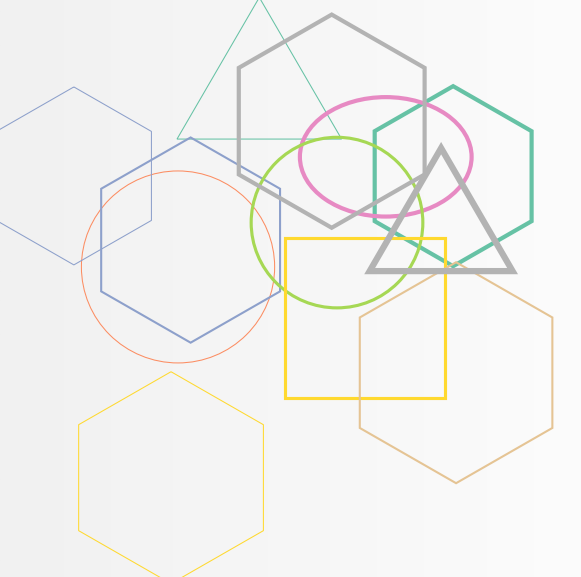[{"shape": "triangle", "thickness": 0.5, "radius": 0.82, "center": [0.446, 0.84]}, {"shape": "hexagon", "thickness": 2, "radius": 0.78, "center": [0.78, 0.694]}, {"shape": "circle", "thickness": 0.5, "radius": 0.83, "center": [0.306, 0.537]}, {"shape": "hexagon", "thickness": 0.5, "radius": 0.77, "center": [0.127, 0.695]}, {"shape": "hexagon", "thickness": 1, "radius": 0.89, "center": [0.328, 0.583]}, {"shape": "oval", "thickness": 2, "radius": 0.74, "center": [0.664, 0.728]}, {"shape": "circle", "thickness": 1.5, "radius": 0.74, "center": [0.58, 0.614]}, {"shape": "hexagon", "thickness": 0.5, "radius": 0.92, "center": [0.294, 0.172]}, {"shape": "square", "thickness": 1.5, "radius": 0.69, "center": [0.628, 0.448]}, {"shape": "hexagon", "thickness": 1, "radius": 0.96, "center": [0.785, 0.354]}, {"shape": "hexagon", "thickness": 2, "radius": 0.92, "center": [0.571, 0.789]}, {"shape": "triangle", "thickness": 3, "radius": 0.71, "center": [0.759, 0.601]}]